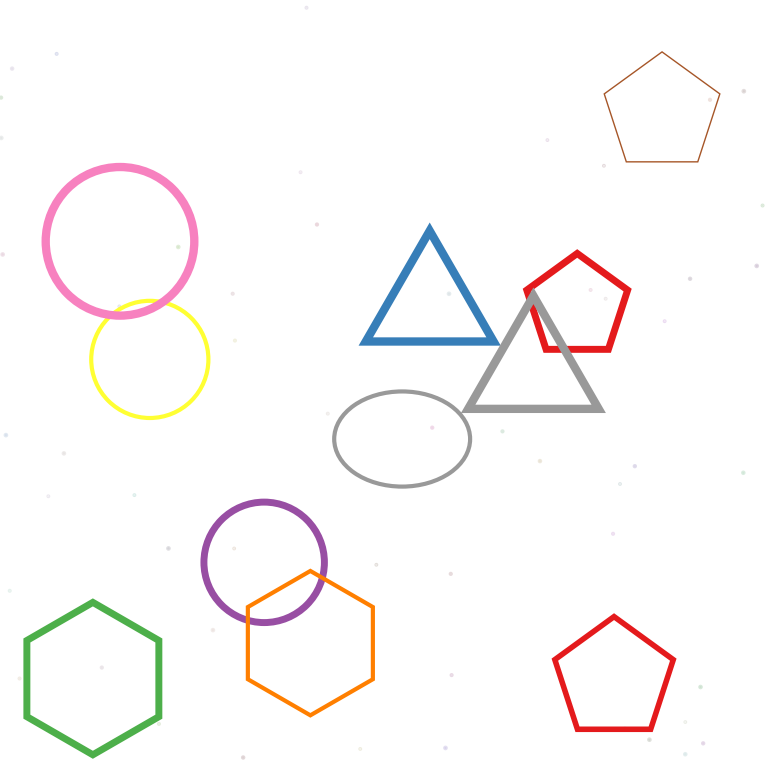[{"shape": "pentagon", "thickness": 2.5, "radius": 0.34, "center": [0.75, 0.602]}, {"shape": "pentagon", "thickness": 2, "radius": 0.4, "center": [0.797, 0.118]}, {"shape": "triangle", "thickness": 3, "radius": 0.48, "center": [0.558, 0.604]}, {"shape": "hexagon", "thickness": 2.5, "radius": 0.49, "center": [0.121, 0.119]}, {"shape": "circle", "thickness": 2.5, "radius": 0.39, "center": [0.343, 0.27]}, {"shape": "hexagon", "thickness": 1.5, "radius": 0.47, "center": [0.403, 0.165]}, {"shape": "circle", "thickness": 1.5, "radius": 0.38, "center": [0.195, 0.533]}, {"shape": "pentagon", "thickness": 0.5, "radius": 0.39, "center": [0.86, 0.854]}, {"shape": "circle", "thickness": 3, "radius": 0.48, "center": [0.156, 0.687]}, {"shape": "triangle", "thickness": 3, "radius": 0.49, "center": [0.693, 0.518]}, {"shape": "oval", "thickness": 1.5, "radius": 0.44, "center": [0.522, 0.43]}]